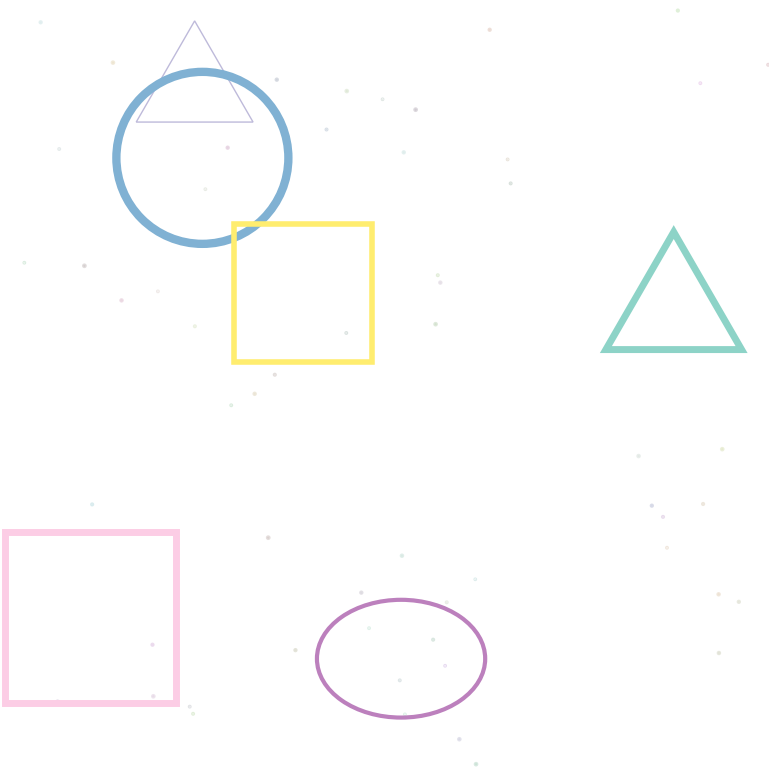[{"shape": "triangle", "thickness": 2.5, "radius": 0.51, "center": [0.875, 0.597]}, {"shape": "triangle", "thickness": 0.5, "radius": 0.44, "center": [0.253, 0.885]}, {"shape": "circle", "thickness": 3, "radius": 0.56, "center": [0.263, 0.795]}, {"shape": "square", "thickness": 2.5, "radius": 0.55, "center": [0.117, 0.198]}, {"shape": "oval", "thickness": 1.5, "radius": 0.55, "center": [0.521, 0.145]}, {"shape": "square", "thickness": 2, "radius": 0.45, "center": [0.393, 0.62]}]